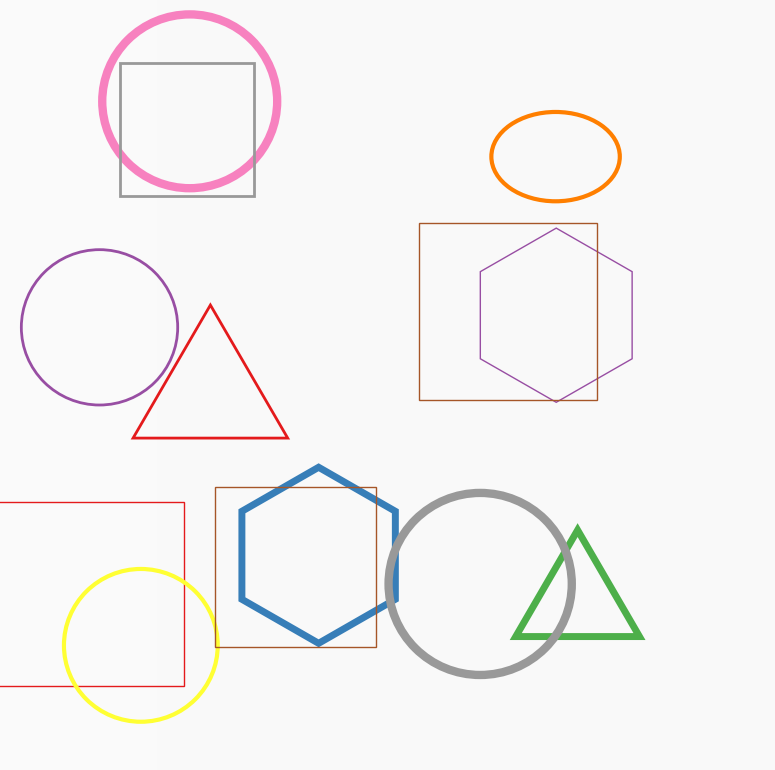[{"shape": "triangle", "thickness": 1, "radius": 0.58, "center": [0.271, 0.489]}, {"shape": "square", "thickness": 0.5, "radius": 0.6, "center": [0.118, 0.229]}, {"shape": "hexagon", "thickness": 2.5, "radius": 0.57, "center": [0.411, 0.279]}, {"shape": "triangle", "thickness": 2.5, "radius": 0.46, "center": [0.745, 0.219]}, {"shape": "circle", "thickness": 1, "radius": 0.5, "center": [0.128, 0.575]}, {"shape": "hexagon", "thickness": 0.5, "radius": 0.57, "center": [0.718, 0.591]}, {"shape": "oval", "thickness": 1.5, "radius": 0.41, "center": [0.717, 0.797]}, {"shape": "circle", "thickness": 1.5, "radius": 0.5, "center": [0.182, 0.162]}, {"shape": "square", "thickness": 0.5, "radius": 0.58, "center": [0.655, 0.596]}, {"shape": "square", "thickness": 0.5, "radius": 0.52, "center": [0.382, 0.264]}, {"shape": "circle", "thickness": 3, "radius": 0.56, "center": [0.245, 0.868]}, {"shape": "circle", "thickness": 3, "radius": 0.59, "center": [0.62, 0.242]}, {"shape": "square", "thickness": 1, "radius": 0.43, "center": [0.241, 0.832]}]